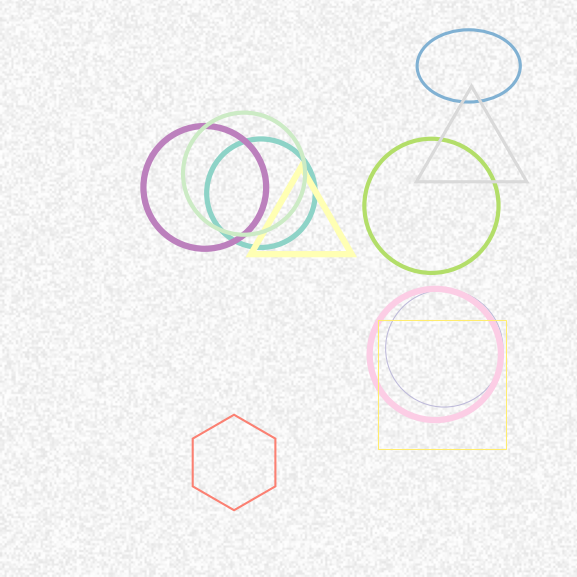[{"shape": "circle", "thickness": 2.5, "radius": 0.47, "center": [0.452, 0.665]}, {"shape": "triangle", "thickness": 3, "radius": 0.5, "center": [0.522, 0.609]}, {"shape": "circle", "thickness": 0.5, "radius": 0.51, "center": [0.769, 0.396]}, {"shape": "hexagon", "thickness": 1, "radius": 0.41, "center": [0.405, 0.198]}, {"shape": "oval", "thickness": 1.5, "radius": 0.45, "center": [0.812, 0.885]}, {"shape": "circle", "thickness": 2, "radius": 0.58, "center": [0.747, 0.643]}, {"shape": "circle", "thickness": 3, "radius": 0.57, "center": [0.754, 0.385]}, {"shape": "triangle", "thickness": 1.5, "radius": 0.55, "center": [0.817, 0.74]}, {"shape": "circle", "thickness": 3, "radius": 0.53, "center": [0.355, 0.675]}, {"shape": "circle", "thickness": 2, "radius": 0.53, "center": [0.423, 0.698]}, {"shape": "square", "thickness": 0.5, "radius": 0.56, "center": [0.766, 0.333]}]